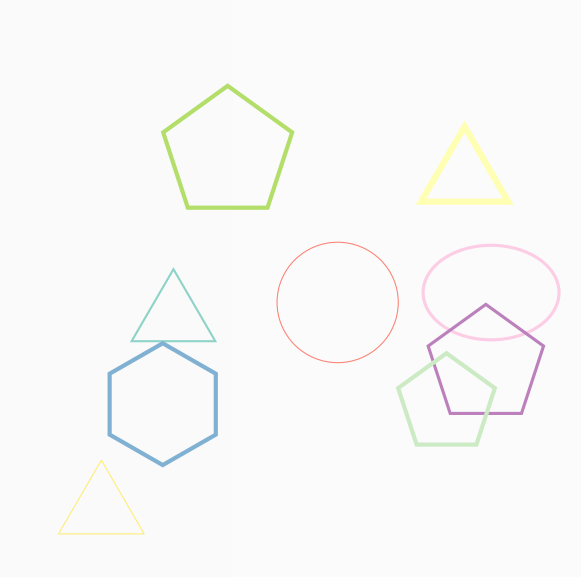[{"shape": "triangle", "thickness": 1, "radius": 0.42, "center": [0.298, 0.45]}, {"shape": "triangle", "thickness": 3, "radius": 0.43, "center": [0.799, 0.693]}, {"shape": "circle", "thickness": 0.5, "radius": 0.52, "center": [0.581, 0.475]}, {"shape": "hexagon", "thickness": 2, "radius": 0.53, "center": [0.28, 0.299]}, {"shape": "pentagon", "thickness": 2, "radius": 0.58, "center": [0.392, 0.734]}, {"shape": "oval", "thickness": 1.5, "radius": 0.58, "center": [0.845, 0.493]}, {"shape": "pentagon", "thickness": 1.5, "radius": 0.52, "center": [0.836, 0.368]}, {"shape": "pentagon", "thickness": 2, "radius": 0.44, "center": [0.768, 0.3]}, {"shape": "triangle", "thickness": 0.5, "radius": 0.43, "center": [0.174, 0.117]}]